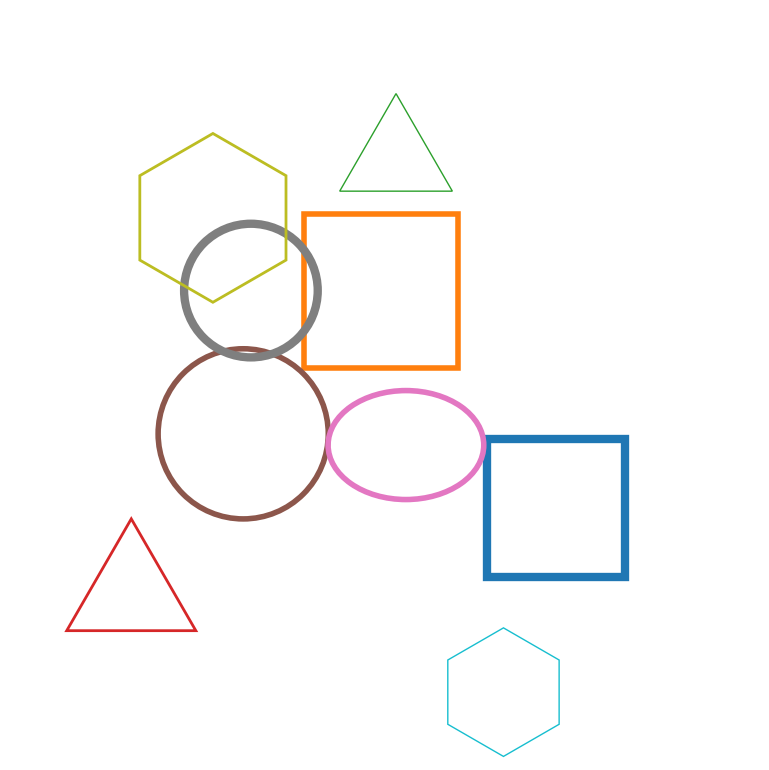[{"shape": "square", "thickness": 3, "radius": 0.45, "center": [0.723, 0.34]}, {"shape": "square", "thickness": 2, "radius": 0.5, "center": [0.495, 0.622]}, {"shape": "triangle", "thickness": 0.5, "radius": 0.42, "center": [0.514, 0.794]}, {"shape": "triangle", "thickness": 1, "radius": 0.48, "center": [0.17, 0.229]}, {"shape": "circle", "thickness": 2, "radius": 0.55, "center": [0.316, 0.437]}, {"shape": "oval", "thickness": 2, "radius": 0.51, "center": [0.527, 0.422]}, {"shape": "circle", "thickness": 3, "radius": 0.43, "center": [0.326, 0.623]}, {"shape": "hexagon", "thickness": 1, "radius": 0.55, "center": [0.277, 0.717]}, {"shape": "hexagon", "thickness": 0.5, "radius": 0.42, "center": [0.654, 0.101]}]